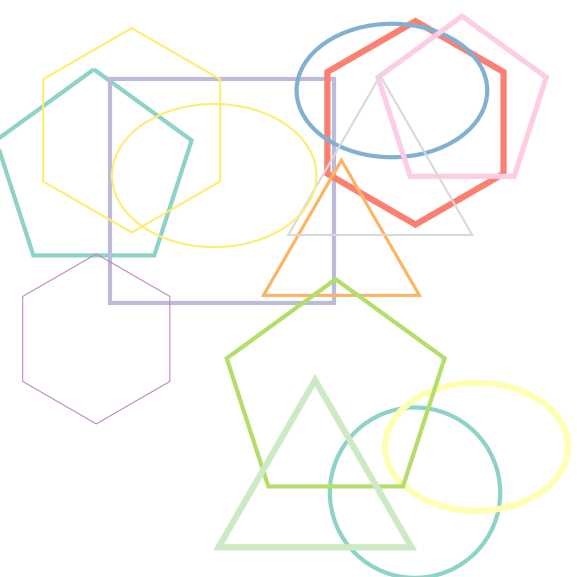[{"shape": "circle", "thickness": 2, "radius": 0.74, "center": [0.719, 0.146]}, {"shape": "pentagon", "thickness": 2, "radius": 0.89, "center": [0.162, 0.701]}, {"shape": "oval", "thickness": 3, "radius": 0.79, "center": [0.825, 0.226]}, {"shape": "square", "thickness": 2, "radius": 0.97, "center": [0.384, 0.668]}, {"shape": "hexagon", "thickness": 3, "radius": 0.88, "center": [0.719, 0.786]}, {"shape": "oval", "thickness": 2, "radius": 0.83, "center": [0.679, 0.842]}, {"shape": "triangle", "thickness": 1.5, "radius": 0.78, "center": [0.591, 0.566]}, {"shape": "pentagon", "thickness": 2, "radius": 0.99, "center": [0.581, 0.317]}, {"shape": "pentagon", "thickness": 2.5, "radius": 0.77, "center": [0.8, 0.818]}, {"shape": "triangle", "thickness": 1, "radius": 0.92, "center": [0.658, 0.684]}, {"shape": "hexagon", "thickness": 0.5, "radius": 0.74, "center": [0.167, 0.412]}, {"shape": "triangle", "thickness": 3, "radius": 0.97, "center": [0.546, 0.148]}, {"shape": "hexagon", "thickness": 1, "radius": 0.88, "center": [0.228, 0.774]}, {"shape": "oval", "thickness": 1, "radius": 0.89, "center": [0.371, 0.695]}]